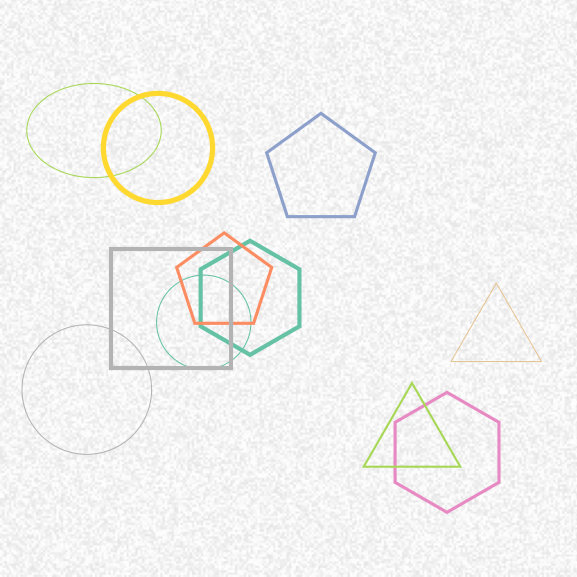[{"shape": "hexagon", "thickness": 2, "radius": 0.49, "center": [0.433, 0.483]}, {"shape": "circle", "thickness": 0.5, "radius": 0.41, "center": [0.353, 0.441]}, {"shape": "pentagon", "thickness": 1.5, "radius": 0.43, "center": [0.388, 0.509]}, {"shape": "pentagon", "thickness": 1.5, "radius": 0.49, "center": [0.556, 0.704]}, {"shape": "hexagon", "thickness": 1.5, "radius": 0.52, "center": [0.774, 0.216]}, {"shape": "triangle", "thickness": 1, "radius": 0.48, "center": [0.713, 0.239]}, {"shape": "oval", "thickness": 0.5, "radius": 0.58, "center": [0.163, 0.773]}, {"shape": "circle", "thickness": 2.5, "radius": 0.47, "center": [0.274, 0.743]}, {"shape": "triangle", "thickness": 0.5, "radius": 0.45, "center": [0.859, 0.418]}, {"shape": "circle", "thickness": 0.5, "radius": 0.56, "center": [0.15, 0.325]}, {"shape": "square", "thickness": 2, "radius": 0.52, "center": [0.297, 0.465]}]